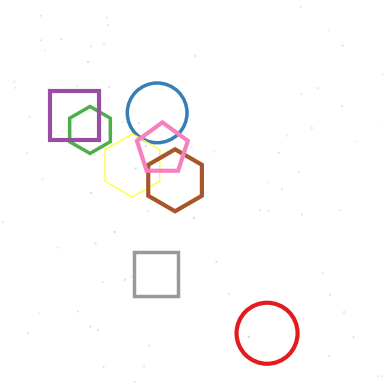[{"shape": "circle", "thickness": 3, "radius": 0.4, "center": [0.694, 0.134]}, {"shape": "circle", "thickness": 2.5, "radius": 0.39, "center": [0.408, 0.707]}, {"shape": "hexagon", "thickness": 2.5, "radius": 0.31, "center": [0.234, 0.662]}, {"shape": "square", "thickness": 3, "radius": 0.32, "center": [0.194, 0.699]}, {"shape": "hexagon", "thickness": 1, "radius": 0.41, "center": [0.344, 0.57]}, {"shape": "hexagon", "thickness": 3, "radius": 0.4, "center": [0.455, 0.532]}, {"shape": "pentagon", "thickness": 3, "radius": 0.35, "center": [0.422, 0.613]}, {"shape": "square", "thickness": 2.5, "radius": 0.29, "center": [0.405, 0.287]}]